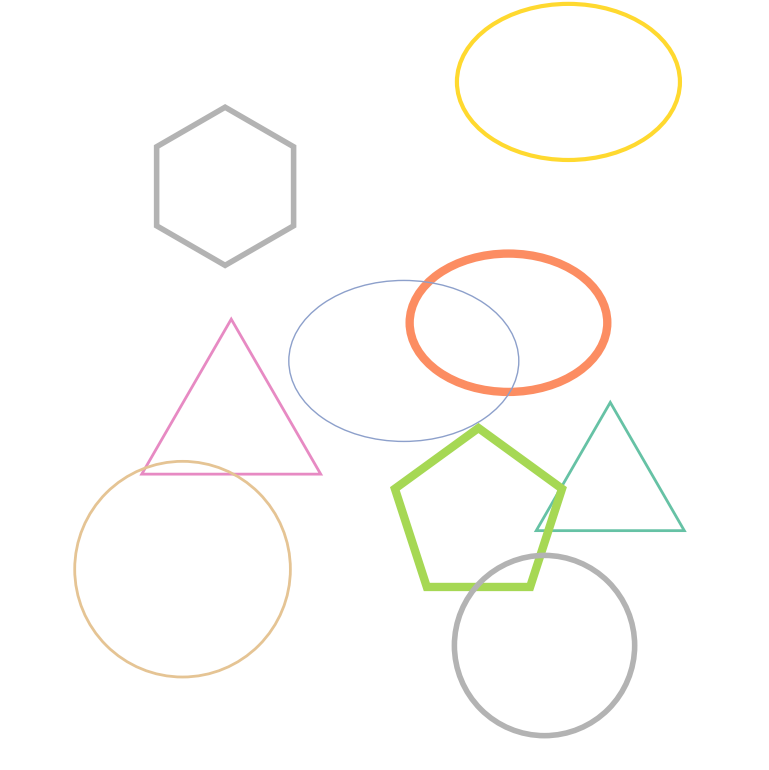[{"shape": "triangle", "thickness": 1, "radius": 0.56, "center": [0.793, 0.366]}, {"shape": "oval", "thickness": 3, "radius": 0.64, "center": [0.66, 0.581]}, {"shape": "oval", "thickness": 0.5, "radius": 0.75, "center": [0.524, 0.531]}, {"shape": "triangle", "thickness": 1, "radius": 0.67, "center": [0.3, 0.451]}, {"shape": "pentagon", "thickness": 3, "radius": 0.57, "center": [0.621, 0.33]}, {"shape": "oval", "thickness": 1.5, "radius": 0.72, "center": [0.738, 0.894]}, {"shape": "circle", "thickness": 1, "radius": 0.7, "center": [0.237, 0.261]}, {"shape": "circle", "thickness": 2, "radius": 0.59, "center": [0.707, 0.162]}, {"shape": "hexagon", "thickness": 2, "radius": 0.51, "center": [0.292, 0.758]}]